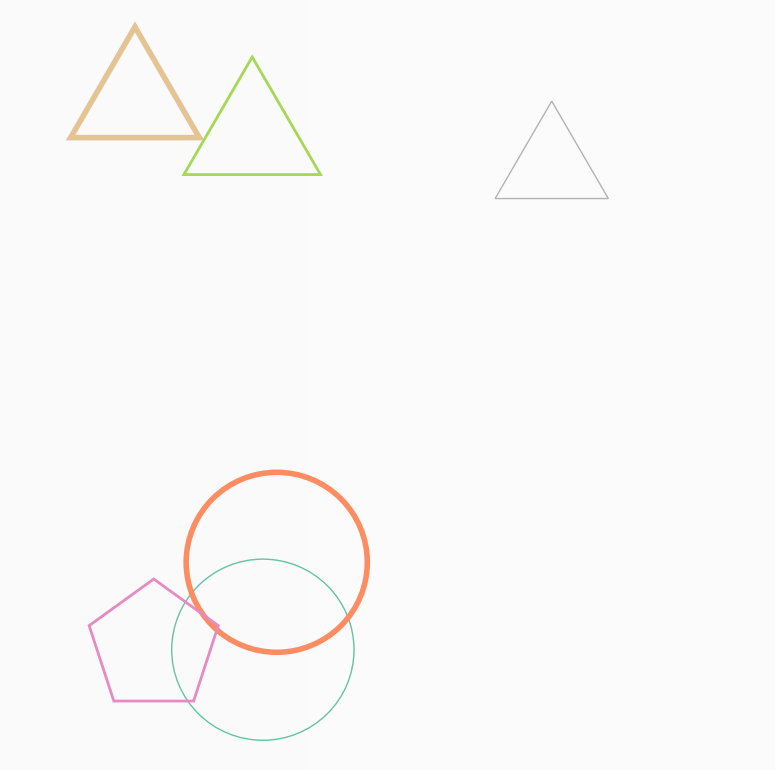[{"shape": "circle", "thickness": 0.5, "radius": 0.59, "center": [0.339, 0.156]}, {"shape": "circle", "thickness": 2, "radius": 0.58, "center": [0.357, 0.27]}, {"shape": "pentagon", "thickness": 1, "radius": 0.44, "center": [0.198, 0.16]}, {"shape": "triangle", "thickness": 1, "radius": 0.51, "center": [0.325, 0.824]}, {"shape": "triangle", "thickness": 2, "radius": 0.48, "center": [0.174, 0.869]}, {"shape": "triangle", "thickness": 0.5, "radius": 0.42, "center": [0.712, 0.784]}]